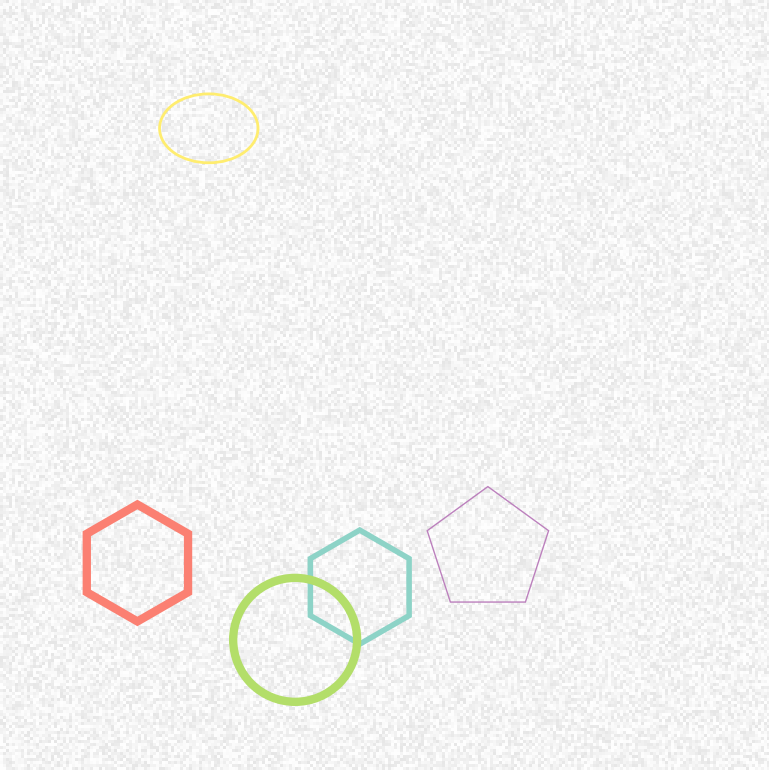[{"shape": "hexagon", "thickness": 2, "radius": 0.37, "center": [0.467, 0.238]}, {"shape": "hexagon", "thickness": 3, "radius": 0.38, "center": [0.178, 0.269]}, {"shape": "circle", "thickness": 3, "radius": 0.4, "center": [0.383, 0.169]}, {"shape": "pentagon", "thickness": 0.5, "radius": 0.41, "center": [0.634, 0.285]}, {"shape": "oval", "thickness": 1, "radius": 0.32, "center": [0.271, 0.833]}]